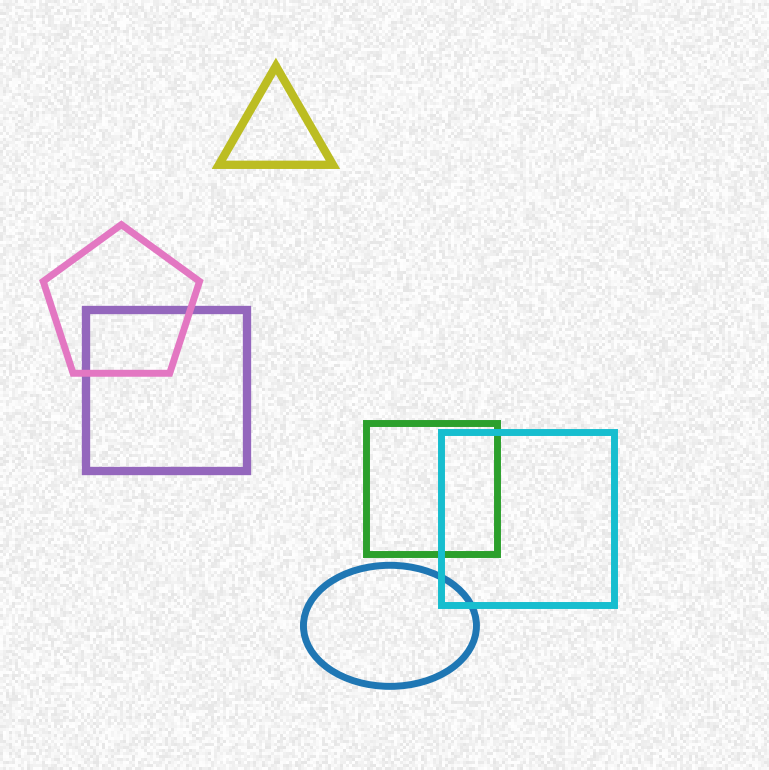[{"shape": "oval", "thickness": 2.5, "radius": 0.56, "center": [0.506, 0.187]}, {"shape": "square", "thickness": 2.5, "radius": 0.43, "center": [0.561, 0.365]}, {"shape": "square", "thickness": 3, "radius": 0.52, "center": [0.216, 0.493]}, {"shape": "pentagon", "thickness": 2.5, "radius": 0.53, "center": [0.158, 0.602]}, {"shape": "triangle", "thickness": 3, "radius": 0.43, "center": [0.358, 0.829]}, {"shape": "square", "thickness": 2.5, "radius": 0.56, "center": [0.685, 0.326]}]